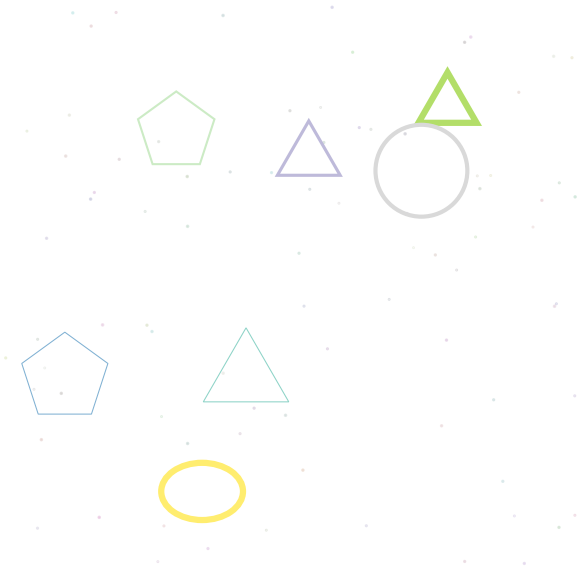[{"shape": "triangle", "thickness": 0.5, "radius": 0.43, "center": [0.426, 0.346]}, {"shape": "triangle", "thickness": 1.5, "radius": 0.31, "center": [0.535, 0.727]}, {"shape": "pentagon", "thickness": 0.5, "radius": 0.39, "center": [0.112, 0.346]}, {"shape": "triangle", "thickness": 3, "radius": 0.29, "center": [0.775, 0.816]}, {"shape": "circle", "thickness": 2, "radius": 0.4, "center": [0.73, 0.704]}, {"shape": "pentagon", "thickness": 1, "radius": 0.35, "center": [0.305, 0.771]}, {"shape": "oval", "thickness": 3, "radius": 0.35, "center": [0.35, 0.148]}]